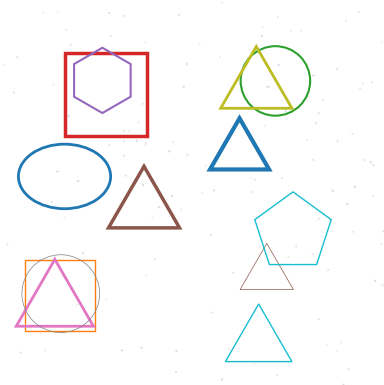[{"shape": "oval", "thickness": 2, "radius": 0.6, "center": [0.168, 0.542]}, {"shape": "triangle", "thickness": 3, "radius": 0.44, "center": [0.622, 0.604]}, {"shape": "square", "thickness": 1, "radius": 0.46, "center": [0.156, 0.232]}, {"shape": "circle", "thickness": 1.5, "radius": 0.45, "center": [0.715, 0.79]}, {"shape": "square", "thickness": 2.5, "radius": 0.53, "center": [0.276, 0.754]}, {"shape": "hexagon", "thickness": 1.5, "radius": 0.42, "center": [0.266, 0.791]}, {"shape": "triangle", "thickness": 2.5, "radius": 0.53, "center": [0.374, 0.461]}, {"shape": "triangle", "thickness": 0.5, "radius": 0.4, "center": [0.693, 0.288]}, {"shape": "triangle", "thickness": 2, "radius": 0.58, "center": [0.142, 0.211]}, {"shape": "circle", "thickness": 0.5, "radius": 0.5, "center": [0.158, 0.237]}, {"shape": "triangle", "thickness": 2, "radius": 0.53, "center": [0.666, 0.772]}, {"shape": "triangle", "thickness": 1, "radius": 0.5, "center": [0.672, 0.111]}, {"shape": "pentagon", "thickness": 1, "radius": 0.52, "center": [0.761, 0.397]}]